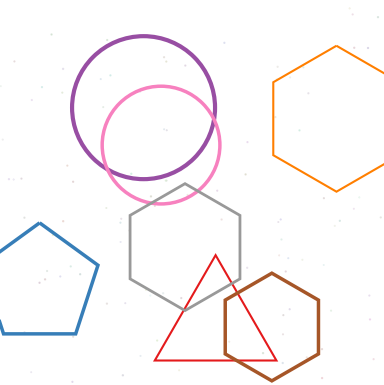[{"shape": "triangle", "thickness": 1.5, "radius": 0.91, "center": [0.56, 0.155]}, {"shape": "pentagon", "thickness": 2.5, "radius": 0.8, "center": [0.103, 0.262]}, {"shape": "circle", "thickness": 3, "radius": 0.93, "center": [0.373, 0.72]}, {"shape": "hexagon", "thickness": 1.5, "radius": 0.95, "center": [0.874, 0.692]}, {"shape": "hexagon", "thickness": 2.5, "radius": 0.7, "center": [0.706, 0.151]}, {"shape": "circle", "thickness": 2.5, "radius": 0.76, "center": [0.418, 0.623]}, {"shape": "hexagon", "thickness": 2, "radius": 0.82, "center": [0.481, 0.358]}]